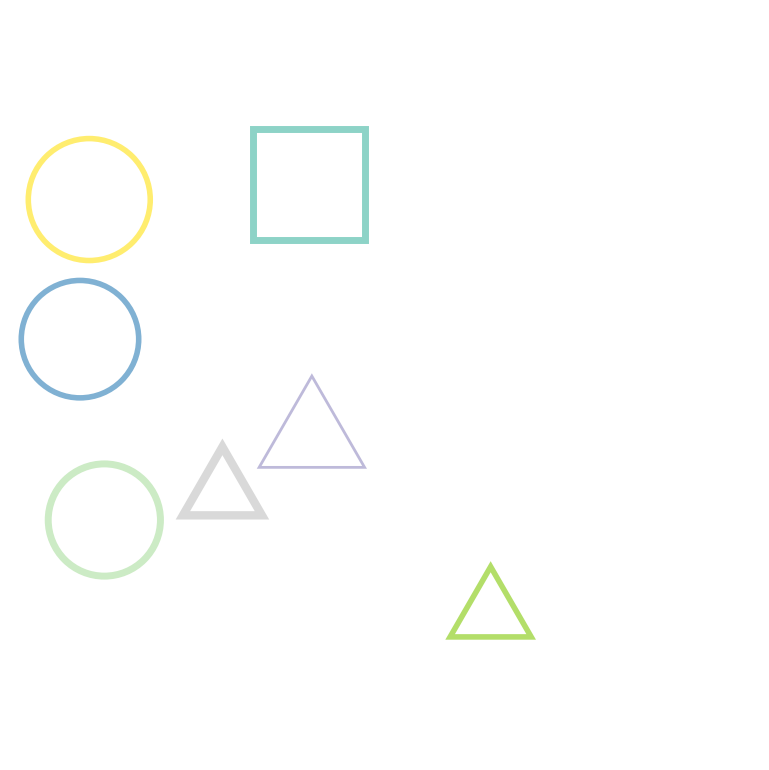[{"shape": "square", "thickness": 2.5, "radius": 0.36, "center": [0.401, 0.76]}, {"shape": "triangle", "thickness": 1, "radius": 0.4, "center": [0.405, 0.433]}, {"shape": "circle", "thickness": 2, "radius": 0.38, "center": [0.104, 0.56]}, {"shape": "triangle", "thickness": 2, "radius": 0.3, "center": [0.637, 0.203]}, {"shape": "triangle", "thickness": 3, "radius": 0.3, "center": [0.289, 0.36]}, {"shape": "circle", "thickness": 2.5, "radius": 0.36, "center": [0.135, 0.325]}, {"shape": "circle", "thickness": 2, "radius": 0.4, "center": [0.116, 0.741]}]